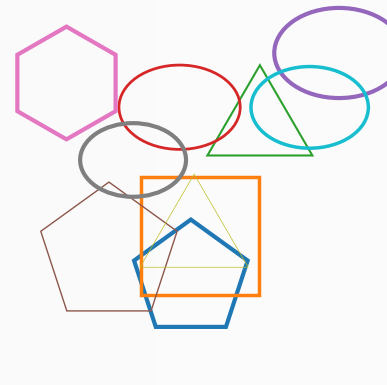[{"shape": "pentagon", "thickness": 3, "radius": 0.77, "center": [0.493, 0.276]}, {"shape": "square", "thickness": 2.5, "radius": 0.76, "center": [0.516, 0.388]}, {"shape": "triangle", "thickness": 1.5, "radius": 0.78, "center": [0.671, 0.674]}, {"shape": "oval", "thickness": 2, "radius": 0.78, "center": [0.463, 0.721]}, {"shape": "oval", "thickness": 3, "radius": 0.84, "center": [0.875, 0.862]}, {"shape": "pentagon", "thickness": 1, "radius": 0.92, "center": [0.281, 0.342]}, {"shape": "hexagon", "thickness": 3, "radius": 0.73, "center": [0.172, 0.784]}, {"shape": "oval", "thickness": 3, "radius": 0.68, "center": [0.343, 0.585]}, {"shape": "triangle", "thickness": 0.5, "radius": 0.81, "center": [0.501, 0.386]}, {"shape": "oval", "thickness": 2.5, "radius": 0.76, "center": [0.799, 0.721]}]